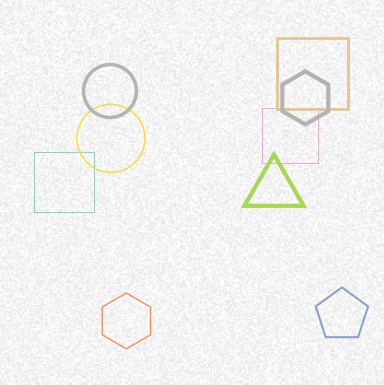[{"shape": "square", "thickness": 0.5, "radius": 0.39, "center": [0.167, 0.527]}, {"shape": "hexagon", "thickness": 1, "radius": 0.36, "center": [0.328, 0.166]}, {"shape": "pentagon", "thickness": 1.5, "radius": 0.36, "center": [0.888, 0.182]}, {"shape": "square", "thickness": 0.5, "radius": 0.36, "center": [0.753, 0.648]}, {"shape": "triangle", "thickness": 3, "radius": 0.44, "center": [0.712, 0.51]}, {"shape": "circle", "thickness": 1, "radius": 0.44, "center": [0.288, 0.641]}, {"shape": "square", "thickness": 2, "radius": 0.46, "center": [0.811, 0.81]}, {"shape": "hexagon", "thickness": 3, "radius": 0.34, "center": [0.793, 0.746]}, {"shape": "circle", "thickness": 2.5, "radius": 0.34, "center": [0.286, 0.764]}]